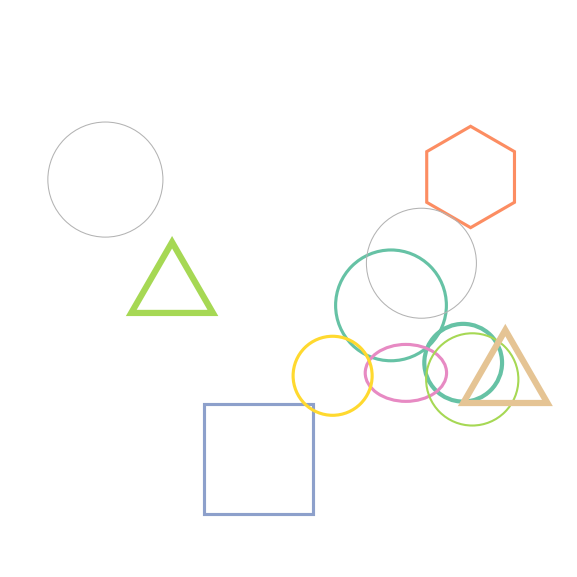[{"shape": "circle", "thickness": 1.5, "radius": 0.48, "center": [0.677, 0.47]}, {"shape": "circle", "thickness": 2, "radius": 0.34, "center": [0.802, 0.371]}, {"shape": "hexagon", "thickness": 1.5, "radius": 0.44, "center": [0.815, 0.693]}, {"shape": "square", "thickness": 1.5, "radius": 0.47, "center": [0.447, 0.205]}, {"shape": "oval", "thickness": 1.5, "radius": 0.35, "center": [0.703, 0.353]}, {"shape": "triangle", "thickness": 3, "radius": 0.41, "center": [0.298, 0.498]}, {"shape": "circle", "thickness": 1, "radius": 0.4, "center": [0.818, 0.342]}, {"shape": "circle", "thickness": 1.5, "radius": 0.34, "center": [0.576, 0.348]}, {"shape": "triangle", "thickness": 3, "radius": 0.42, "center": [0.875, 0.343]}, {"shape": "circle", "thickness": 0.5, "radius": 0.48, "center": [0.73, 0.543]}, {"shape": "circle", "thickness": 0.5, "radius": 0.5, "center": [0.182, 0.688]}]